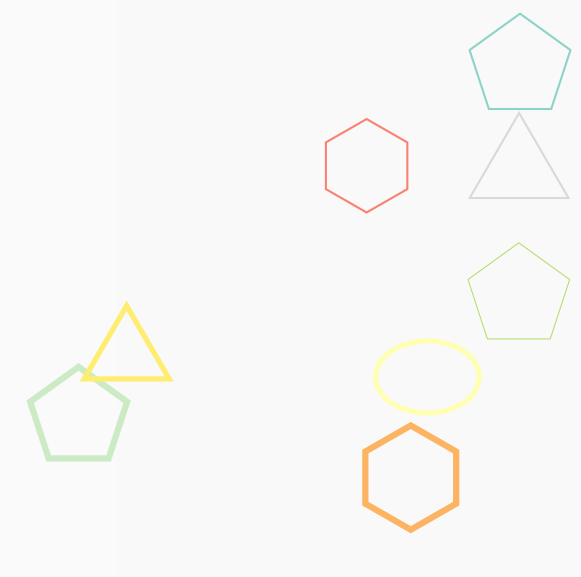[{"shape": "pentagon", "thickness": 1, "radius": 0.46, "center": [0.895, 0.884]}, {"shape": "oval", "thickness": 2.5, "radius": 0.45, "center": [0.735, 0.346]}, {"shape": "hexagon", "thickness": 1, "radius": 0.4, "center": [0.631, 0.712]}, {"shape": "hexagon", "thickness": 3, "radius": 0.45, "center": [0.707, 0.172]}, {"shape": "pentagon", "thickness": 0.5, "radius": 0.46, "center": [0.893, 0.487]}, {"shape": "triangle", "thickness": 1, "radius": 0.49, "center": [0.893, 0.705]}, {"shape": "pentagon", "thickness": 3, "radius": 0.44, "center": [0.135, 0.276]}, {"shape": "triangle", "thickness": 2.5, "radius": 0.42, "center": [0.218, 0.385]}]